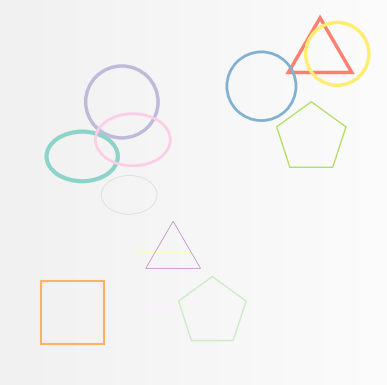[{"shape": "oval", "thickness": 3, "radius": 0.46, "center": [0.212, 0.594]}, {"shape": "square", "thickness": 0.5, "radius": 0.35, "center": [0.418, 0.277]}, {"shape": "circle", "thickness": 2.5, "radius": 0.47, "center": [0.314, 0.735]}, {"shape": "triangle", "thickness": 2.5, "radius": 0.47, "center": [0.826, 0.859]}, {"shape": "circle", "thickness": 2, "radius": 0.45, "center": [0.675, 0.776]}, {"shape": "square", "thickness": 1.5, "radius": 0.41, "center": [0.187, 0.189]}, {"shape": "pentagon", "thickness": 1, "radius": 0.47, "center": [0.803, 0.642]}, {"shape": "oval", "thickness": 2, "radius": 0.48, "center": [0.343, 0.637]}, {"shape": "oval", "thickness": 0.5, "radius": 0.36, "center": [0.333, 0.494]}, {"shape": "triangle", "thickness": 0.5, "radius": 0.41, "center": [0.447, 0.344]}, {"shape": "pentagon", "thickness": 1, "radius": 0.46, "center": [0.548, 0.19]}, {"shape": "circle", "thickness": 2.5, "radius": 0.41, "center": [0.87, 0.86]}]